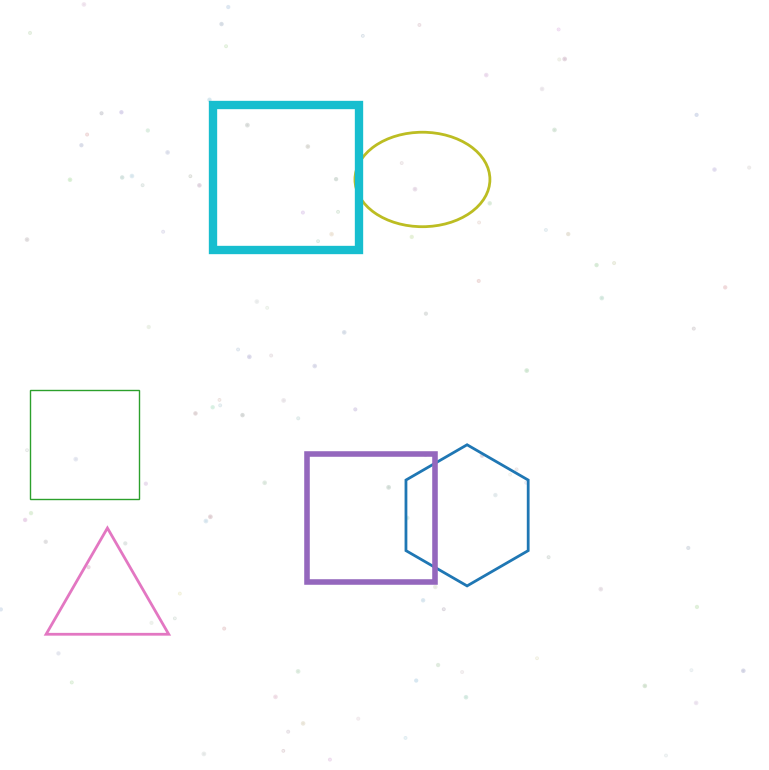[{"shape": "hexagon", "thickness": 1, "radius": 0.46, "center": [0.607, 0.331]}, {"shape": "square", "thickness": 0.5, "radius": 0.36, "center": [0.11, 0.423]}, {"shape": "square", "thickness": 2, "radius": 0.41, "center": [0.482, 0.328]}, {"shape": "triangle", "thickness": 1, "radius": 0.46, "center": [0.14, 0.222]}, {"shape": "oval", "thickness": 1, "radius": 0.44, "center": [0.549, 0.767]}, {"shape": "square", "thickness": 3, "radius": 0.47, "center": [0.372, 0.77]}]